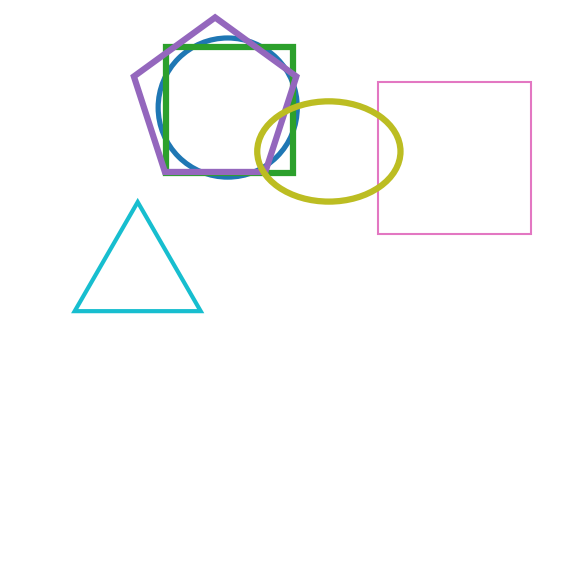[{"shape": "circle", "thickness": 2.5, "radius": 0.6, "center": [0.394, 0.813]}, {"shape": "square", "thickness": 3, "radius": 0.55, "center": [0.397, 0.809]}, {"shape": "pentagon", "thickness": 3, "radius": 0.74, "center": [0.372, 0.821]}, {"shape": "square", "thickness": 1, "radius": 0.66, "center": [0.787, 0.725]}, {"shape": "oval", "thickness": 3, "radius": 0.62, "center": [0.569, 0.737]}, {"shape": "triangle", "thickness": 2, "radius": 0.63, "center": [0.238, 0.523]}]